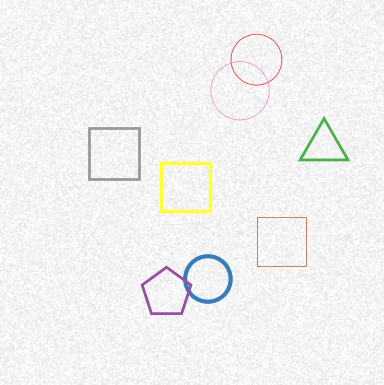[{"shape": "circle", "thickness": 0.5, "radius": 0.33, "center": [0.666, 0.845]}, {"shape": "circle", "thickness": 3, "radius": 0.3, "center": [0.54, 0.275]}, {"shape": "triangle", "thickness": 2, "radius": 0.36, "center": [0.842, 0.62]}, {"shape": "pentagon", "thickness": 2, "radius": 0.33, "center": [0.433, 0.239]}, {"shape": "square", "thickness": 2.5, "radius": 0.31, "center": [0.481, 0.515]}, {"shape": "square", "thickness": 0.5, "radius": 0.32, "center": [0.731, 0.373]}, {"shape": "circle", "thickness": 0.5, "radius": 0.38, "center": [0.624, 0.764]}, {"shape": "square", "thickness": 2, "radius": 0.33, "center": [0.297, 0.601]}]